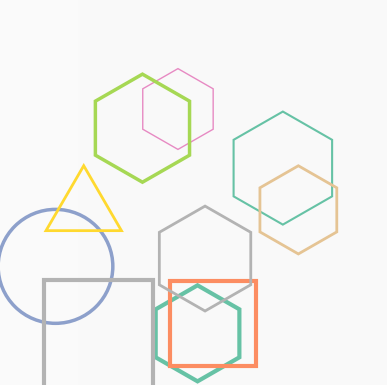[{"shape": "hexagon", "thickness": 3, "radius": 0.62, "center": [0.51, 0.134]}, {"shape": "hexagon", "thickness": 1.5, "radius": 0.73, "center": [0.73, 0.563]}, {"shape": "square", "thickness": 3, "radius": 0.55, "center": [0.55, 0.16]}, {"shape": "circle", "thickness": 2.5, "radius": 0.74, "center": [0.143, 0.308]}, {"shape": "hexagon", "thickness": 1, "radius": 0.52, "center": [0.459, 0.717]}, {"shape": "hexagon", "thickness": 2.5, "radius": 0.7, "center": [0.368, 0.667]}, {"shape": "triangle", "thickness": 2, "radius": 0.56, "center": [0.216, 0.457]}, {"shape": "hexagon", "thickness": 2, "radius": 0.57, "center": [0.77, 0.455]}, {"shape": "square", "thickness": 3, "radius": 0.7, "center": [0.255, 0.131]}, {"shape": "hexagon", "thickness": 2, "radius": 0.68, "center": [0.529, 0.328]}]